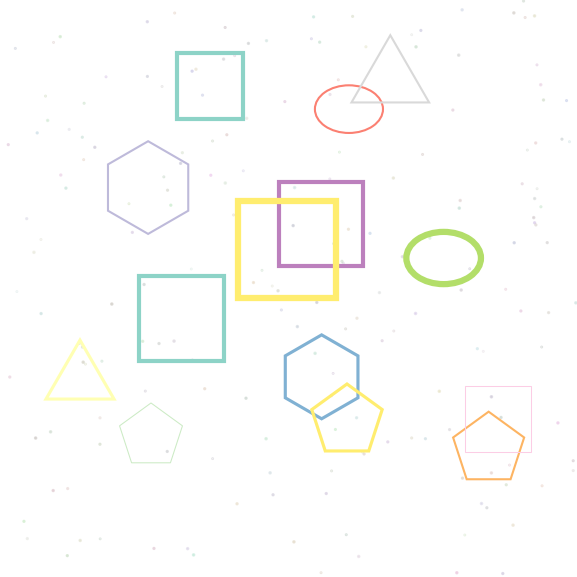[{"shape": "square", "thickness": 2, "radius": 0.37, "center": [0.314, 0.448]}, {"shape": "square", "thickness": 2, "radius": 0.29, "center": [0.364, 0.851]}, {"shape": "triangle", "thickness": 1.5, "radius": 0.34, "center": [0.139, 0.342]}, {"shape": "hexagon", "thickness": 1, "radius": 0.4, "center": [0.256, 0.674]}, {"shape": "oval", "thickness": 1, "radius": 0.29, "center": [0.604, 0.81]}, {"shape": "hexagon", "thickness": 1.5, "radius": 0.36, "center": [0.557, 0.347]}, {"shape": "pentagon", "thickness": 1, "radius": 0.32, "center": [0.846, 0.222]}, {"shape": "oval", "thickness": 3, "radius": 0.32, "center": [0.768, 0.552]}, {"shape": "square", "thickness": 0.5, "radius": 0.29, "center": [0.863, 0.274]}, {"shape": "triangle", "thickness": 1, "radius": 0.39, "center": [0.676, 0.861]}, {"shape": "square", "thickness": 2, "radius": 0.36, "center": [0.556, 0.612]}, {"shape": "pentagon", "thickness": 0.5, "radius": 0.29, "center": [0.261, 0.244]}, {"shape": "pentagon", "thickness": 1.5, "radius": 0.32, "center": [0.601, 0.27]}, {"shape": "square", "thickness": 3, "radius": 0.42, "center": [0.497, 0.567]}]